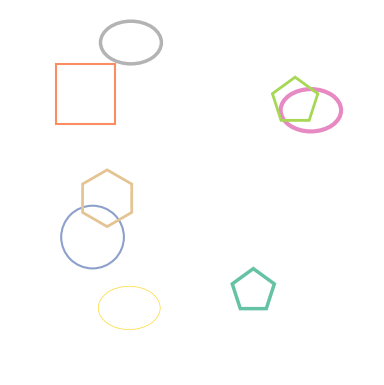[{"shape": "pentagon", "thickness": 2.5, "radius": 0.29, "center": [0.658, 0.245]}, {"shape": "square", "thickness": 1.5, "radius": 0.38, "center": [0.222, 0.756]}, {"shape": "circle", "thickness": 1.5, "radius": 0.41, "center": [0.24, 0.384]}, {"shape": "oval", "thickness": 3, "radius": 0.39, "center": [0.807, 0.714]}, {"shape": "pentagon", "thickness": 2, "radius": 0.31, "center": [0.767, 0.738]}, {"shape": "oval", "thickness": 0.5, "radius": 0.4, "center": [0.336, 0.2]}, {"shape": "hexagon", "thickness": 2, "radius": 0.37, "center": [0.278, 0.485]}, {"shape": "oval", "thickness": 2.5, "radius": 0.4, "center": [0.34, 0.89]}]